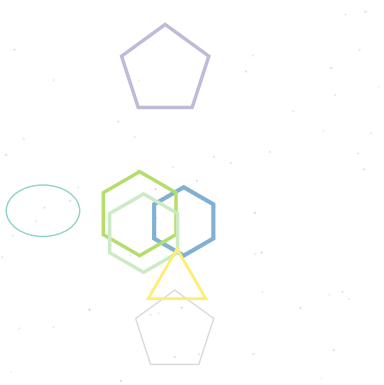[{"shape": "oval", "thickness": 1, "radius": 0.48, "center": [0.112, 0.453]}, {"shape": "pentagon", "thickness": 2.5, "radius": 0.6, "center": [0.429, 0.817]}, {"shape": "hexagon", "thickness": 3, "radius": 0.44, "center": [0.477, 0.425]}, {"shape": "hexagon", "thickness": 2.5, "radius": 0.54, "center": [0.363, 0.445]}, {"shape": "pentagon", "thickness": 1, "radius": 0.53, "center": [0.454, 0.14]}, {"shape": "hexagon", "thickness": 2.5, "radius": 0.51, "center": [0.373, 0.394]}, {"shape": "triangle", "thickness": 2, "radius": 0.43, "center": [0.46, 0.267]}]